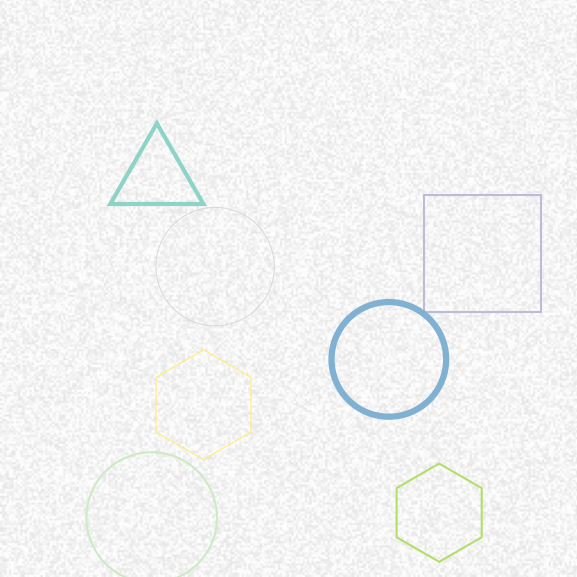[{"shape": "triangle", "thickness": 2, "radius": 0.47, "center": [0.272, 0.692]}, {"shape": "square", "thickness": 1, "radius": 0.51, "center": [0.836, 0.56]}, {"shape": "circle", "thickness": 3, "radius": 0.5, "center": [0.673, 0.377]}, {"shape": "hexagon", "thickness": 1, "radius": 0.43, "center": [0.76, 0.111]}, {"shape": "circle", "thickness": 0.5, "radius": 0.51, "center": [0.372, 0.537]}, {"shape": "circle", "thickness": 1, "radius": 0.57, "center": [0.263, 0.103]}, {"shape": "hexagon", "thickness": 0.5, "radius": 0.47, "center": [0.352, 0.298]}]